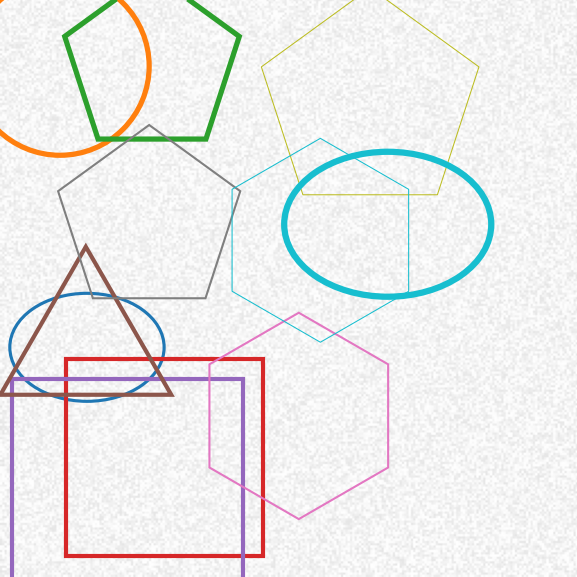[{"shape": "oval", "thickness": 1.5, "radius": 0.67, "center": [0.151, 0.398]}, {"shape": "circle", "thickness": 2.5, "radius": 0.77, "center": [0.104, 0.885]}, {"shape": "pentagon", "thickness": 2.5, "radius": 0.79, "center": [0.263, 0.887]}, {"shape": "square", "thickness": 2, "radius": 0.85, "center": [0.285, 0.207]}, {"shape": "square", "thickness": 2, "radius": 1.0, "center": [0.221, 0.143]}, {"shape": "triangle", "thickness": 2, "radius": 0.85, "center": [0.149, 0.401]}, {"shape": "hexagon", "thickness": 1, "radius": 0.89, "center": [0.517, 0.279]}, {"shape": "pentagon", "thickness": 1, "radius": 0.83, "center": [0.258, 0.617]}, {"shape": "pentagon", "thickness": 0.5, "radius": 0.99, "center": [0.641, 0.822]}, {"shape": "hexagon", "thickness": 0.5, "radius": 0.88, "center": [0.555, 0.583]}, {"shape": "oval", "thickness": 3, "radius": 0.9, "center": [0.671, 0.611]}]